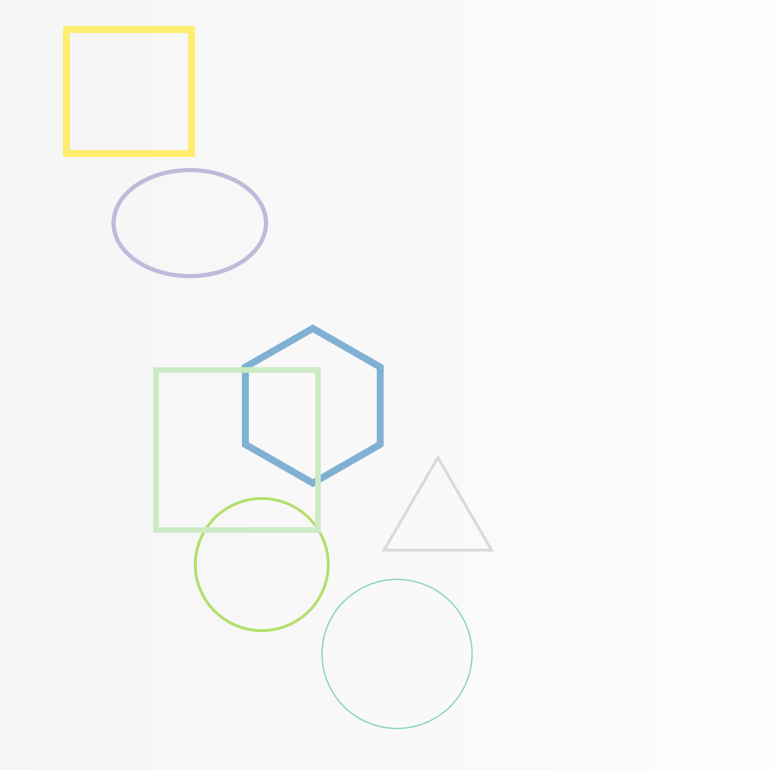[{"shape": "circle", "thickness": 0.5, "radius": 0.48, "center": [0.512, 0.151]}, {"shape": "oval", "thickness": 1.5, "radius": 0.49, "center": [0.245, 0.71]}, {"shape": "hexagon", "thickness": 2.5, "radius": 0.5, "center": [0.404, 0.473]}, {"shape": "circle", "thickness": 1, "radius": 0.43, "center": [0.338, 0.267]}, {"shape": "triangle", "thickness": 1, "radius": 0.4, "center": [0.565, 0.326]}, {"shape": "square", "thickness": 2, "radius": 0.52, "center": [0.306, 0.415]}, {"shape": "square", "thickness": 2.5, "radius": 0.4, "center": [0.166, 0.882]}]